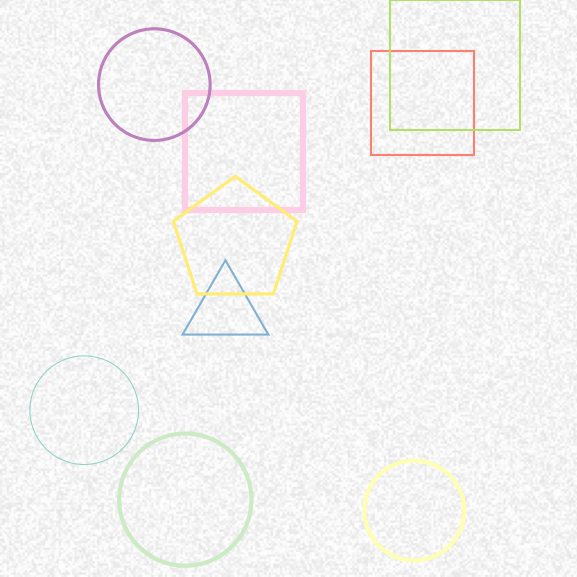[{"shape": "circle", "thickness": 0.5, "radius": 0.47, "center": [0.146, 0.289]}, {"shape": "circle", "thickness": 2, "radius": 0.43, "center": [0.717, 0.115]}, {"shape": "square", "thickness": 1, "radius": 0.45, "center": [0.732, 0.821]}, {"shape": "triangle", "thickness": 1, "radius": 0.43, "center": [0.39, 0.463]}, {"shape": "square", "thickness": 1, "radius": 0.56, "center": [0.788, 0.886]}, {"shape": "square", "thickness": 3, "radius": 0.51, "center": [0.423, 0.737]}, {"shape": "circle", "thickness": 1.5, "radius": 0.48, "center": [0.267, 0.853]}, {"shape": "circle", "thickness": 2, "radius": 0.57, "center": [0.321, 0.134]}, {"shape": "pentagon", "thickness": 1.5, "radius": 0.56, "center": [0.407, 0.581]}]